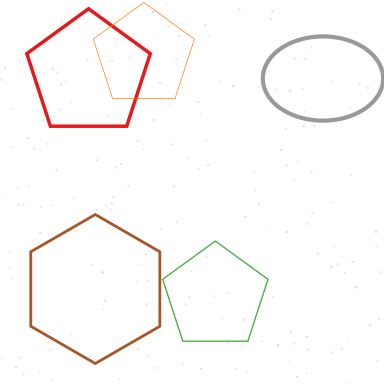[{"shape": "pentagon", "thickness": 2.5, "radius": 0.84, "center": [0.23, 0.809]}, {"shape": "pentagon", "thickness": 1, "radius": 0.72, "center": [0.559, 0.23]}, {"shape": "pentagon", "thickness": 0.5, "radius": 0.69, "center": [0.374, 0.856]}, {"shape": "hexagon", "thickness": 2, "radius": 0.97, "center": [0.248, 0.249]}, {"shape": "oval", "thickness": 3, "radius": 0.78, "center": [0.839, 0.796]}]